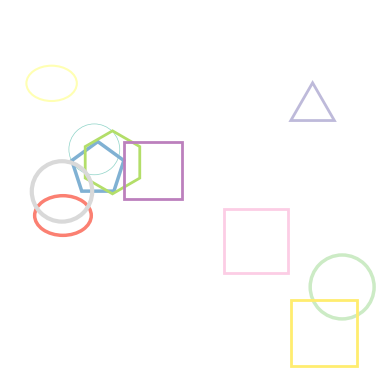[{"shape": "circle", "thickness": 0.5, "radius": 0.33, "center": [0.245, 0.612]}, {"shape": "oval", "thickness": 1.5, "radius": 0.33, "center": [0.134, 0.784]}, {"shape": "triangle", "thickness": 2, "radius": 0.33, "center": [0.812, 0.72]}, {"shape": "oval", "thickness": 2.5, "radius": 0.37, "center": [0.164, 0.44]}, {"shape": "pentagon", "thickness": 2.5, "radius": 0.36, "center": [0.254, 0.561]}, {"shape": "hexagon", "thickness": 2, "radius": 0.41, "center": [0.292, 0.578]}, {"shape": "square", "thickness": 2, "radius": 0.41, "center": [0.666, 0.375]}, {"shape": "circle", "thickness": 3, "radius": 0.39, "center": [0.161, 0.503]}, {"shape": "square", "thickness": 2, "radius": 0.38, "center": [0.396, 0.557]}, {"shape": "circle", "thickness": 2.5, "radius": 0.42, "center": [0.889, 0.255]}, {"shape": "square", "thickness": 2, "radius": 0.43, "center": [0.842, 0.134]}]